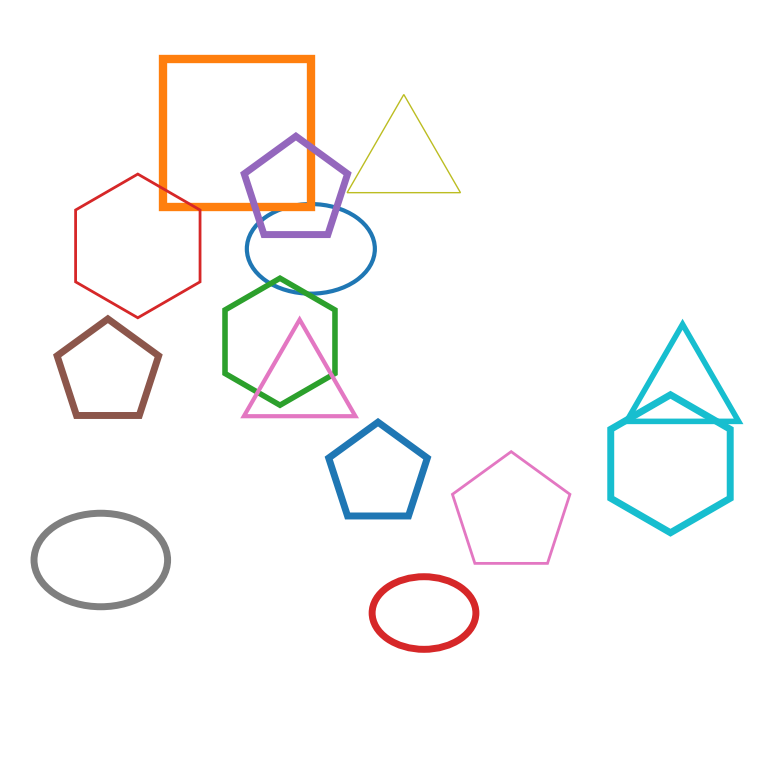[{"shape": "oval", "thickness": 1.5, "radius": 0.42, "center": [0.404, 0.677]}, {"shape": "pentagon", "thickness": 2.5, "radius": 0.34, "center": [0.491, 0.384]}, {"shape": "square", "thickness": 3, "radius": 0.48, "center": [0.308, 0.827]}, {"shape": "hexagon", "thickness": 2, "radius": 0.41, "center": [0.364, 0.556]}, {"shape": "hexagon", "thickness": 1, "radius": 0.47, "center": [0.179, 0.681]}, {"shape": "oval", "thickness": 2.5, "radius": 0.34, "center": [0.551, 0.204]}, {"shape": "pentagon", "thickness": 2.5, "radius": 0.35, "center": [0.384, 0.752]}, {"shape": "pentagon", "thickness": 2.5, "radius": 0.35, "center": [0.14, 0.516]}, {"shape": "triangle", "thickness": 1.5, "radius": 0.42, "center": [0.389, 0.501]}, {"shape": "pentagon", "thickness": 1, "radius": 0.4, "center": [0.664, 0.333]}, {"shape": "oval", "thickness": 2.5, "radius": 0.43, "center": [0.131, 0.273]}, {"shape": "triangle", "thickness": 0.5, "radius": 0.42, "center": [0.524, 0.792]}, {"shape": "hexagon", "thickness": 2.5, "radius": 0.45, "center": [0.871, 0.398]}, {"shape": "triangle", "thickness": 2, "radius": 0.42, "center": [0.886, 0.495]}]